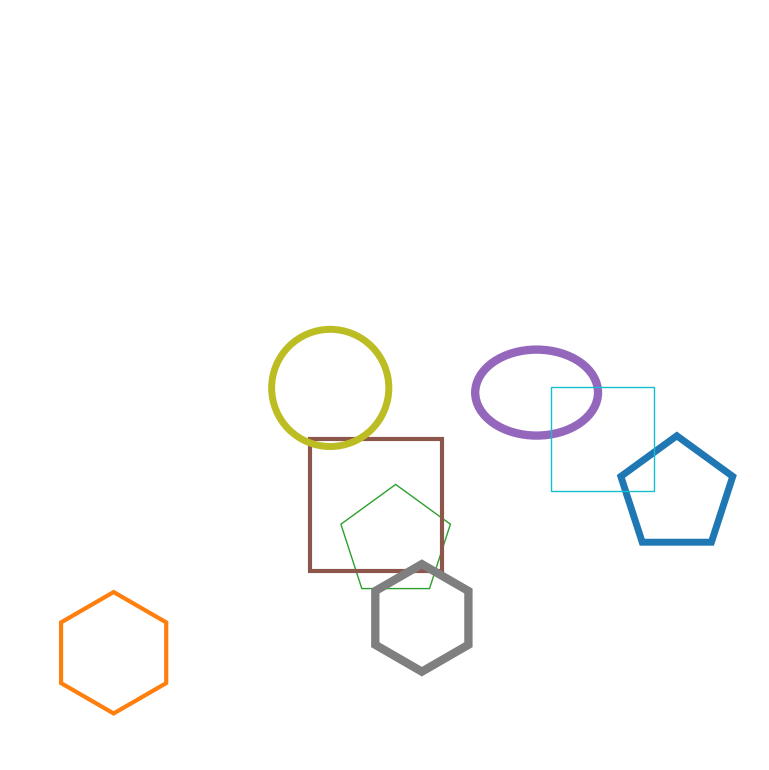[{"shape": "pentagon", "thickness": 2.5, "radius": 0.38, "center": [0.879, 0.358]}, {"shape": "hexagon", "thickness": 1.5, "radius": 0.39, "center": [0.148, 0.152]}, {"shape": "pentagon", "thickness": 0.5, "radius": 0.37, "center": [0.514, 0.296]}, {"shape": "oval", "thickness": 3, "radius": 0.4, "center": [0.697, 0.49]}, {"shape": "square", "thickness": 1.5, "radius": 0.43, "center": [0.488, 0.344]}, {"shape": "hexagon", "thickness": 3, "radius": 0.35, "center": [0.548, 0.198]}, {"shape": "circle", "thickness": 2.5, "radius": 0.38, "center": [0.429, 0.496]}, {"shape": "square", "thickness": 0.5, "radius": 0.34, "center": [0.782, 0.43]}]